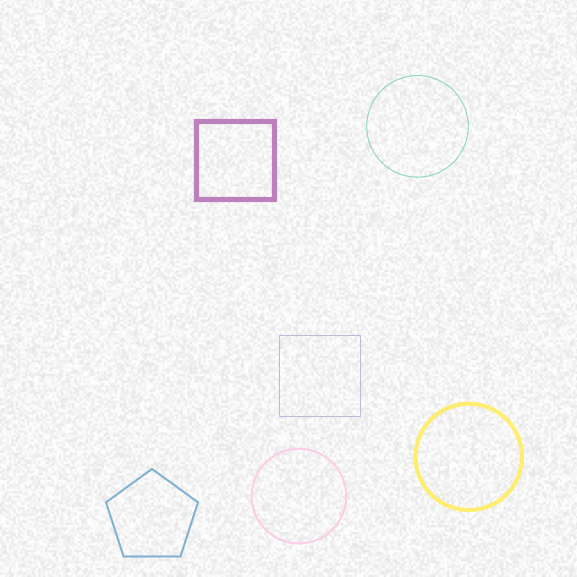[{"shape": "circle", "thickness": 0.5, "radius": 0.44, "center": [0.723, 0.78]}, {"shape": "square", "thickness": 0.5, "radius": 0.35, "center": [0.553, 0.349]}, {"shape": "pentagon", "thickness": 1, "radius": 0.42, "center": [0.263, 0.103]}, {"shape": "circle", "thickness": 1, "radius": 0.41, "center": [0.518, 0.14]}, {"shape": "square", "thickness": 2.5, "radius": 0.34, "center": [0.407, 0.722]}, {"shape": "circle", "thickness": 2, "radius": 0.46, "center": [0.812, 0.208]}]